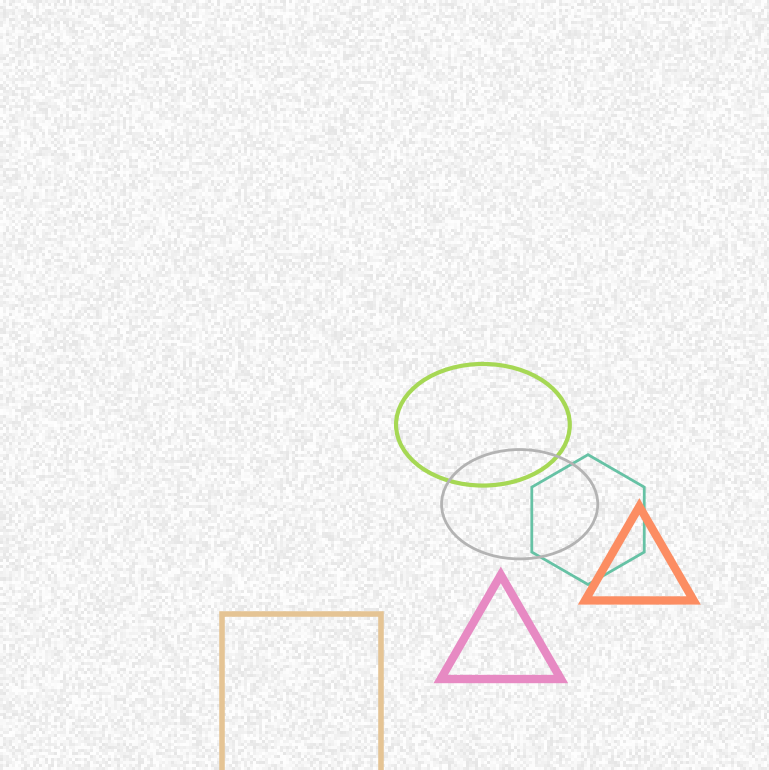[{"shape": "hexagon", "thickness": 1, "radius": 0.42, "center": [0.764, 0.325]}, {"shape": "triangle", "thickness": 3, "radius": 0.41, "center": [0.83, 0.261]}, {"shape": "triangle", "thickness": 3, "radius": 0.45, "center": [0.65, 0.163]}, {"shape": "oval", "thickness": 1.5, "radius": 0.56, "center": [0.627, 0.448]}, {"shape": "square", "thickness": 2, "radius": 0.52, "center": [0.391, 0.1]}, {"shape": "oval", "thickness": 1, "radius": 0.51, "center": [0.675, 0.345]}]